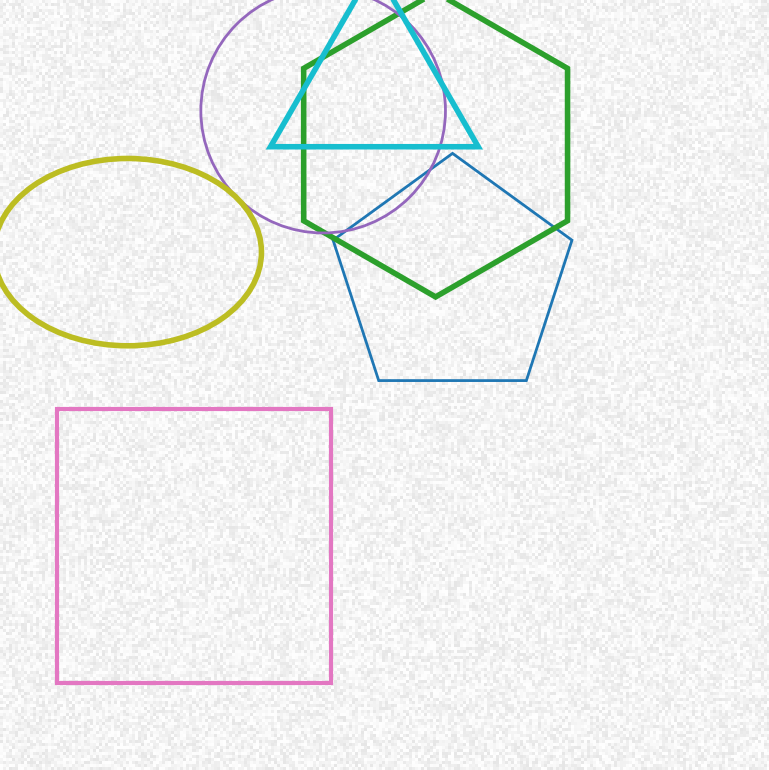[{"shape": "pentagon", "thickness": 1, "radius": 0.82, "center": [0.588, 0.638]}, {"shape": "hexagon", "thickness": 2, "radius": 0.99, "center": [0.566, 0.812]}, {"shape": "circle", "thickness": 1, "radius": 0.79, "center": [0.42, 0.856]}, {"shape": "square", "thickness": 1.5, "radius": 0.89, "center": [0.252, 0.291]}, {"shape": "oval", "thickness": 2, "radius": 0.87, "center": [0.166, 0.673]}, {"shape": "triangle", "thickness": 2, "radius": 0.78, "center": [0.486, 0.887]}]